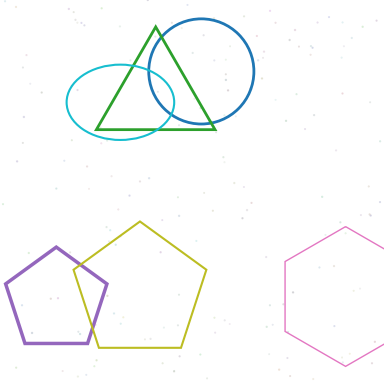[{"shape": "circle", "thickness": 2, "radius": 0.68, "center": [0.523, 0.814]}, {"shape": "triangle", "thickness": 2, "radius": 0.89, "center": [0.404, 0.752]}, {"shape": "pentagon", "thickness": 2.5, "radius": 0.69, "center": [0.146, 0.22]}, {"shape": "hexagon", "thickness": 1, "radius": 0.91, "center": [0.898, 0.23]}, {"shape": "pentagon", "thickness": 1.5, "radius": 0.91, "center": [0.364, 0.243]}, {"shape": "oval", "thickness": 1.5, "radius": 0.7, "center": [0.313, 0.734]}]